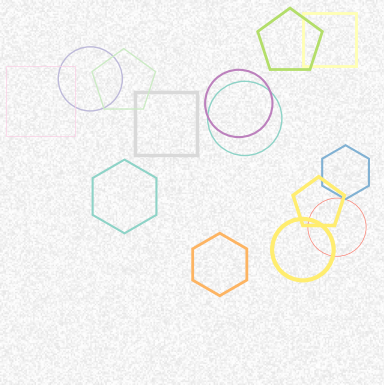[{"shape": "hexagon", "thickness": 1.5, "radius": 0.48, "center": [0.323, 0.49]}, {"shape": "circle", "thickness": 1, "radius": 0.48, "center": [0.636, 0.692]}, {"shape": "square", "thickness": 2, "radius": 0.35, "center": [0.856, 0.898]}, {"shape": "circle", "thickness": 1, "radius": 0.42, "center": [0.235, 0.795]}, {"shape": "circle", "thickness": 0.5, "radius": 0.38, "center": [0.875, 0.41]}, {"shape": "hexagon", "thickness": 1.5, "radius": 0.35, "center": [0.898, 0.553]}, {"shape": "hexagon", "thickness": 2, "radius": 0.41, "center": [0.571, 0.313]}, {"shape": "pentagon", "thickness": 2, "radius": 0.44, "center": [0.753, 0.891]}, {"shape": "square", "thickness": 0.5, "radius": 0.45, "center": [0.106, 0.737]}, {"shape": "square", "thickness": 2.5, "radius": 0.41, "center": [0.432, 0.68]}, {"shape": "circle", "thickness": 1.5, "radius": 0.44, "center": [0.62, 0.731]}, {"shape": "pentagon", "thickness": 1, "radius": 0.43, "center": [0.321, 0.787]}, {"shape": "pentagon", "thickness": 2.5, "radius": 0.35, "center": [0.828, 0.471]}, {"shape": "circle", "thickness": 3, "radius": 0.4, "center": [0.787, 0.352]}]